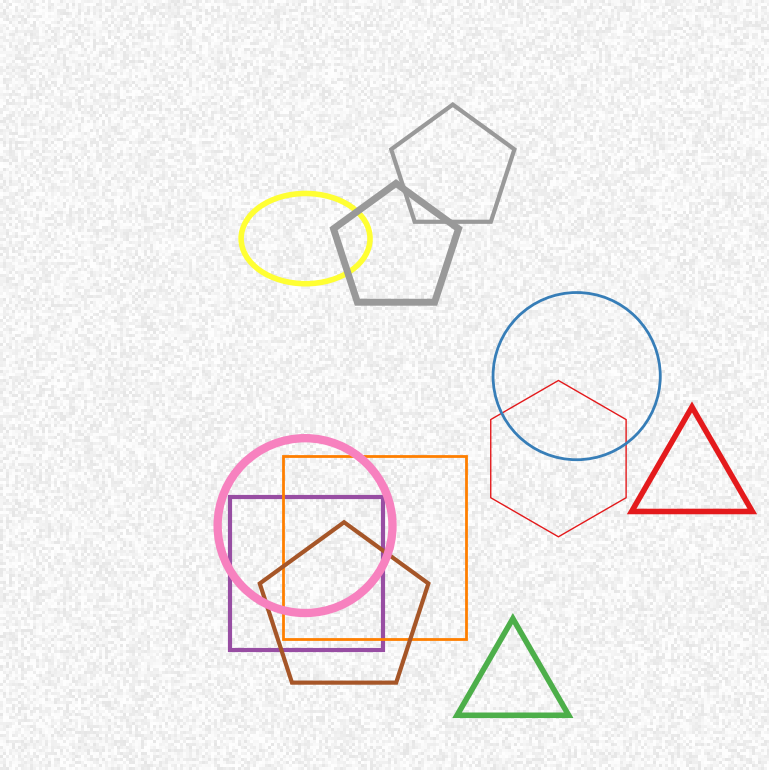[{"shape": "hexagon", "thickness": 0.5, "radius": 0.51, "center": [0.725, 0.404]}, {"shape": "triangle", "thickness": 2, "radius": 0.45, "center": [0.899, 0.381]}, {"shape": "circle", "thickness": 1, "radius": 0.54, "center": [0.749, 0.512]}, {"shape": "triangle", "thickness": 2, "radius": 0.42, "center": [0.666, 0.113]}, {"shape": "square", "thickness": 1.5, "radius": 0.5, "center": [0.398, 0.255]}, {"shape": "square", "thickness": 1, "radius": 0.59, "center": [0.486, 0.289]}, {"shape": "oval", "thickness": 2, "radius": 0.42, "center": [0.397, 0.69]}, {"shape": "pentagon", "thickness": 1.5, "radius": 0.58, "center": [0.447, 0.207]}, {"shape": "circle", "thickness": 3, "radius": 0.57, "center": [0.396, 0.317]}, {"shape": "pentagon", "thickness": 1.5, "radius": 0.42, "center": [0.588, 0.78]}, {"shape": "pentagon", "thickness": 2.5, "radius": 0.43, "center": [0.514, 0.677]}]